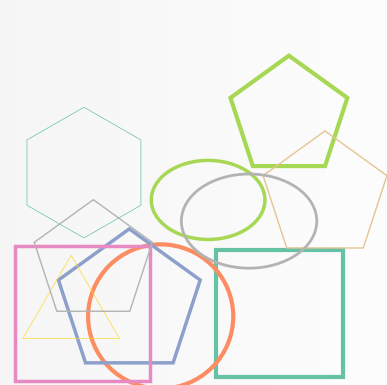[{"shape": "square", "thickness": 3, "radius": 0.82, "center": [0.721, 0.186]}, {"shape": "hexagon", "thickness": 0.5, "radius": 0.85, "center": [0.217, 0.552]}, {"shape": "circle", "thickness": 3, "radius": 0.94, "center": [0.415, 0.178]}, {"shape": "pentagon", "thickness": 2.5, "radius": 0.96, "center": [0.334, 0.213]}, {"shape": "square", "thickness": 2.5, "radius": 0.88, "center": [0.213, 0.187]}, {"shape": "oval", "thickness": 2.5, "radius": 0.73, "center": [0.537, 0.481]}, {"shape": "pentagon", "thickness": 3, "radius": 0.79, "center": [0.746, 0.697]}, {"shape": "triangle", "thickness": 0.5, "radius": 0.72, "center": [0.184, 0.193]}, {"shape": "pentagon", "thickness": 1, "radius": 0.84, "center": [0.839, 0.492]}, {"shape": "pentagon", "thickness": 1, "radius": 0.8, "center": [0.241, 0.321]}, {"shape": "oval", "thickness": 2, "radius": 0.87, "center": [0.643, 0.426]}]